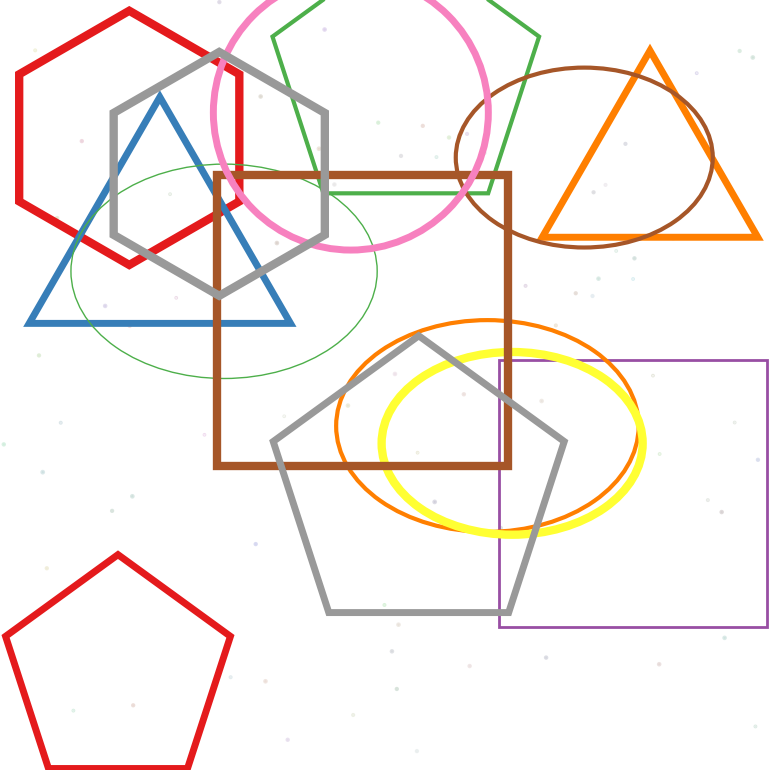[{"shape": "hexagon", "thickness": 3, "radius": 0.83, "center": [0.168, 0.821]}, {"shape": "pentagon", "thickness": 2.5, "radius": 0.77, "center": [0.153, 0.126]}, {"shape": "triangle", "thickness": 2.5, "radius": 0.98, "center": [0.208, 0.678]}, {"shape": "pentagon", "thickness": 1.5, "radius": 0.91, "center": [0.527, 0.896]}, {"shape": "oval", "thickness": 0.5, "radius": 0.99, "center": [0.291, 0.648]}, {"shape": "square", "thickness": 1, "radius": 0.87, "center": [0.822, 0.359]}, {"shape": "triangle", "thickness": 2.5, "radius": 0.81, "center": [0.844, 0.773]}, {"shape": "oval", "thickness": 1.5, "radius": 0.98, "center": [0.633, 0.447]}, {"shape": "oval", "thickness": 3, "radius": 0.85, "center": [0.665, 0.424]}, {"shape": "oval", "thickness": 1.5, "radius": 0.83, "center": [0.759, 0.795]}, {"shape": "square", "thickness": 3, "radius": 0.95, "center": [0.471, 0.583]}, {"shape": "circle", "thickness": 2.5, "radius": 0.89, "center": [0.456, 0.854]}, {"shape": "hexagon", "thickness": 3, "radius": 0.79, "center": [0.285, 0.774]}, {"shape": "pentagon", "thickness": 2.5, "radius": 0.99, "center": [0.544, 0.365]}]